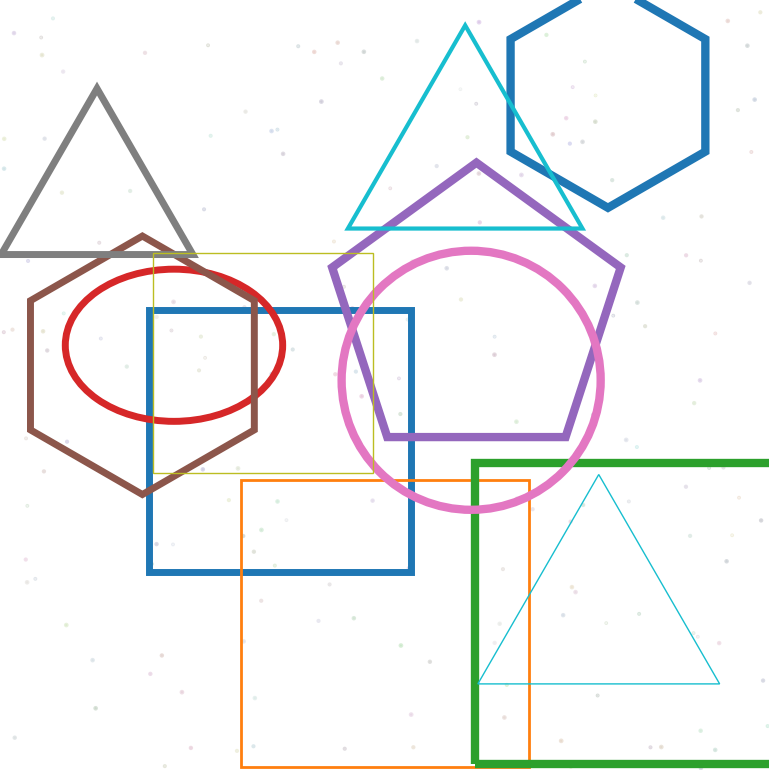[{"shape": "hexagon", "thickness": 3, "radius": 0.73, "center": [0.79, 0.876]}, {"shape": "square", "thickness": 2.5, "radius": 0.85, "center": [0.364, 0.427]}, {"shape": "square", "thickness": 1, "radius": 0.93, "center": [0.5, 0.191]}, {"shape": "square", "thickness": 3, "radius": 0.98, "center": [0.812, 0.203]}, {"shape": "oval", "thickness": 2.5, "radius": 0.71, "center": [0.226, 0.552]}, {"shape": "pentagon", "thickness": 3, "radius": 0.99, "center": [0.619, 0.592]}, {"shape": "hexagon", "thickness": 2.5, "radius": 0.84, "center": [0.185, 0.526]}, {"shape": "circle", "thickness": 3, "radius": 0.84, "center": [0.612, 0.506]}, {"shape": "triangle", "thickness": 2.5, "radius": 0.72, "center": [0.126, 0.741]}, {"shape": "square", "thickness": 0.5, "radius": 0.71, "center": [0.341, 0.528]}, {"shape": "triangle", "thickness": 0.5, "radius": 0.91, "center": [0.778, 0.202]}, {"shape": "triangle", "thickness": 1.5, "radius": 0.88, "center": [0.604, 0.791]}]